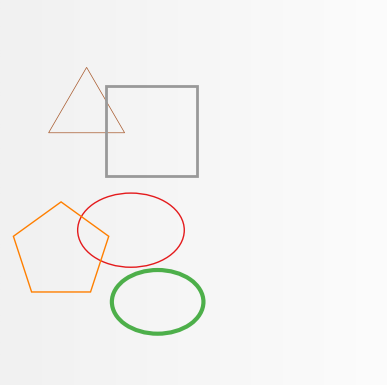[{"shape": "oval", "thickness": 1, "radius": 0.69, "center": [0.338, 0.402]}, {"shape": "oval", "thickness": 3, "radius": 0.59, "center": [0.407, 0.216]}, {"shape": "pentagon", "thickness": 1, "radius": 0.65, "center": [0.158, 0.346]}, {"shape": "triangle", "thickness": 0.5, "radius": 0.57, "center": [0.223, 0.712]}, {"shape": "square", "thickness": 2, "radius": 0.59, "center": [0.39, 0.659]}]